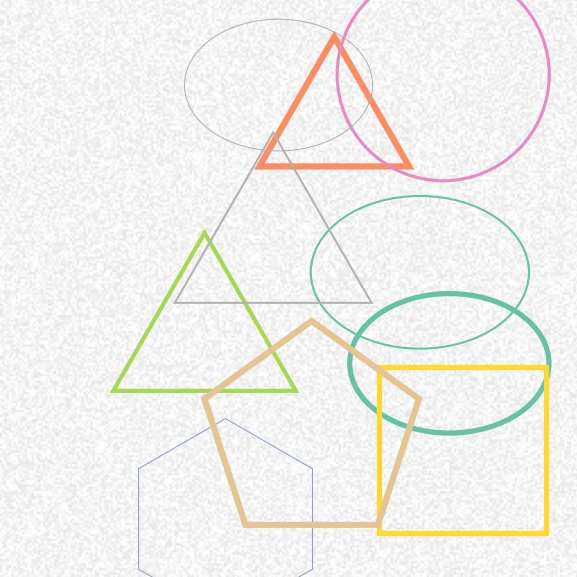[{"shape": "oval", "thickness": 1, "radius": 0.94, "center": [0.727, 0.528]}, {"shape": "oval", "thickness": 2.5, "radius": 0.86, "center": [0.778, 0.37]}, {"shape": "triangle", "thickness": 3, "radius": 0.75, "center": [0.579, 0.786]}, {"shape": "hexagon", "thickness": 0.5, "radius": 0.87, "center": [0.391, 0.1]}, {"shape": "circle", "thickness": 1.5, "radius": 0.92, "center": [0.767, 0.87]}, {"shape": "triangle", "thickness": 2, "radius": 0.91, "center": [0.354, 0.414]}, {"shape": "square", "thickness": 2.5, "radius": 0.72, "center": [0.8, 0.22]}, {"shape": "pentagon", "thickness": 3, "radius": 0.98, "center": [0.54, 0.248]}, {"shape": "oval", "thickness": 0.5, "radius": 0.81, "center": [0.482, 0.852]}, {"shape": "triangle", "thickness": 1, "radius": 0.98, "center": [0.473, 0.573]}]